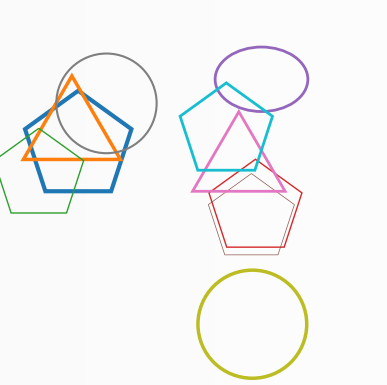[{"shape": "pentagon", "thickness": 3, "radius": 0.72, "center": [0.202, 0.62]}, {"shape": "triangle", "thickness": 2.5, "radius": 0.72, "center": [0.186, 0.658]}, {"shape": "pentagon", "thickness": 1, "radius": 0.61, "center": [0.1, 0.545]}, {"shape": "pentagon", "thickness": 1, "radius": 0.63, "center": [0.659, 0.46]}, {"shape": "oval", "thickness": 2, "radius": 0.6, "center": [0.675, 0.794]}, {"shape": "pentagon", "thickness": 0.5, "radius": 0.58, "center": [0.649, 0.432]}, {"shape": "triangle", "thickness": 2, "radius": 0.69, "center": [0.616, 0.572]}, {"shape": "circle", "thickness": 1.5, "radius": 0.65, "center": [0.275, 0.732]}, {"shape": "circle", "thickness": 2.5, "radius": 0.7, "center": [0.651, 0.158]}, {"shape": "pentagon", "thickness": 2, "radius": 0.63, "center": [0.584, 0.659]}]